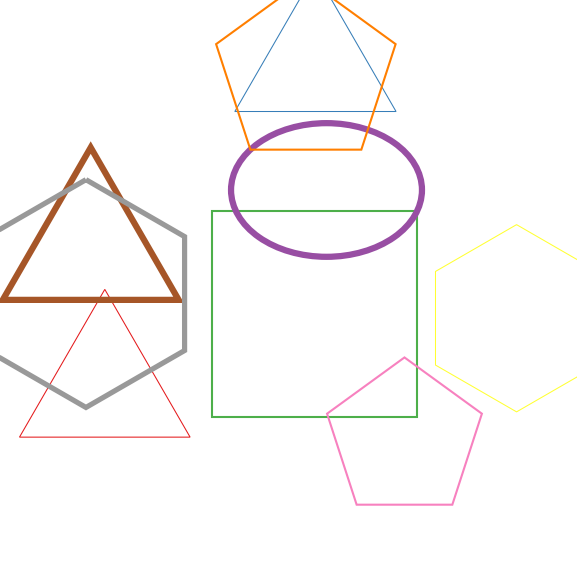[{"shape": "triangle", "thickness": 0.5, "radius": 0.85, "center": [0.181, 0.327]}, {"shape": "triangle", "thickness": 0.5, "radius": 0.81, "center": [0.546, 0.887]}, {"shape": "square", "thickness": 1, "radius": 0.89, "center": [0.544, 0.455]}, {"shape": "oval", "thickness": 3, "radius": 0.83, "center": [0.565, 0.67]}, {"shape": "pentagon", "thickness": 1, "radius": 0.82, "center": [0.53, 0.872]}, {"shape": "hexagon", "thickness": 0.5, "radius": 0.81, "center": [0.894, 0.448]}, {"shape": "triangle", "thickness": 3, "radius": 0.88, "center": [0.157, 0.568]}, {"shape": "pentagon", "thickness": 1, "radius": 0.7, "center": [0.7, 0.239]}, {"shape": "hexagon", "thickness": 2.5, "radius": 0.99, "center": [0.149, 0.491]}]